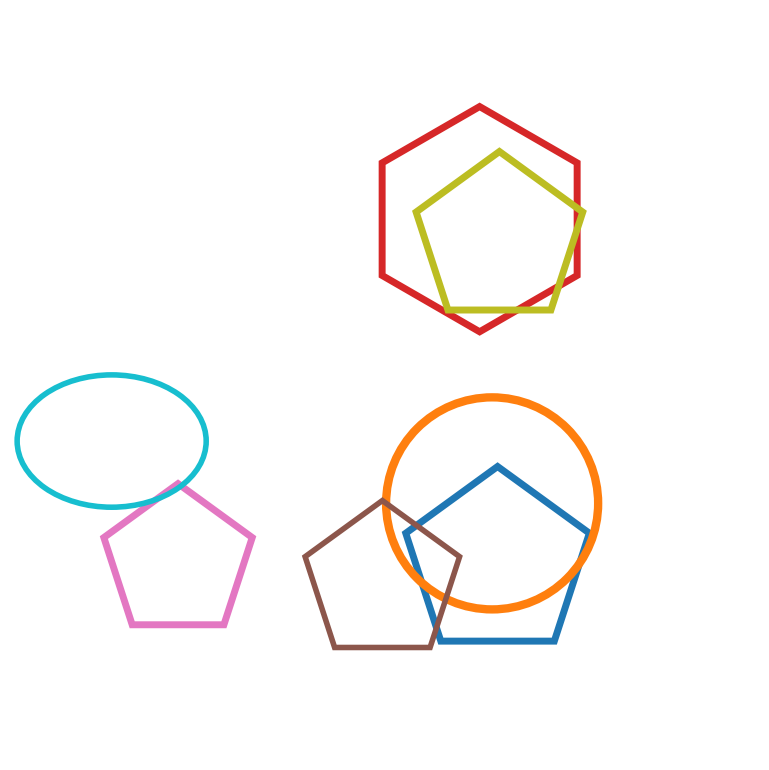[{"shape": "pentagon", "thickness": 2.5, "radius": 0.63, "center": [0.646, 0.269]}, {"shape": "circle", "thickness": 3, "radius": 0.69, "center": [0.639, 0.346]}, {"shape": "hexagon", "thickness": 2.5, "radius": 0.73, "center": [0.623, 0.715]}, {"shape": "pentagon", "thickness": 2, "radius": 0.53, "center": [0.497, 0.244]}, {"shape": "pentagon", "thickness": 2.5, "radius": 0.51, "center": [0.231, 0.271]}, {"shape": "pentagon", "thickness": 2.5, "radius": 0.57, "center": [0.649, 0.689]}, {"shape": "oval", "thickness": 2, "radius": 0.61, "center": [0.145, 0.427]}]